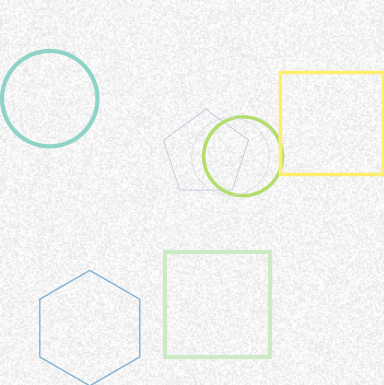[{"shape": "circle", "thickness": 3, "radius": 0.62, "center": [0.129, 0.744]}, {"shape": "pentagon", "thickness": 0.5, "radius": 0.58, "center": [0.535, 0.6]}, {"shape": "hexagon", "thickness": 1, "radius": 0.75, "center": [0.233, 0.148]}, {"shape": "circle", "thickness": 2.5, "radius": 0.51, "center": [0.631, 0.594]}, {"shape": "circle", "thickness": 0.5, "radius": 0.5, "center": [0.599, 0.593]}, {"shape": "square", "thickness": 3, "radius": 0.68, "center": [0.565, 0.209]}, {"shape": "square", "thickness": 2.5, "radius": 0.67, "center": [0.862, 0.681]}]